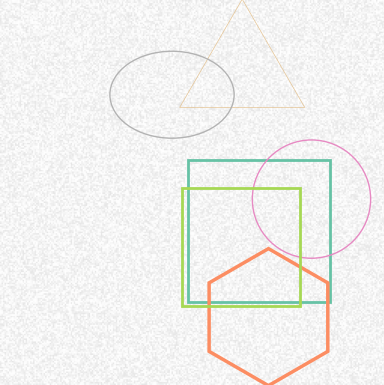[{"shape": "square", "thickness": 2, "radius": 0.93, "center": [0.673, 0.4]}, {"shape": "hexagon", "thickness": 2.5, "radius": 0.89, "center": [0.697, 0.176]}, {"shape": "circle", "thickness": 1, "radius": 0.77, "center": [0.809, 0.483]}, {"shape": "square", "thickness": 2, "radius": 0.77, "center": [0.626, 0.358]}, {"shape": "triangle", "thickness": 0.5, "radius": 0.94, "center": [0.629, 0.815]}, {"shape": "oval", "thickness": 1, "radius": 0.81, "center": [0.447, 0.754]}]